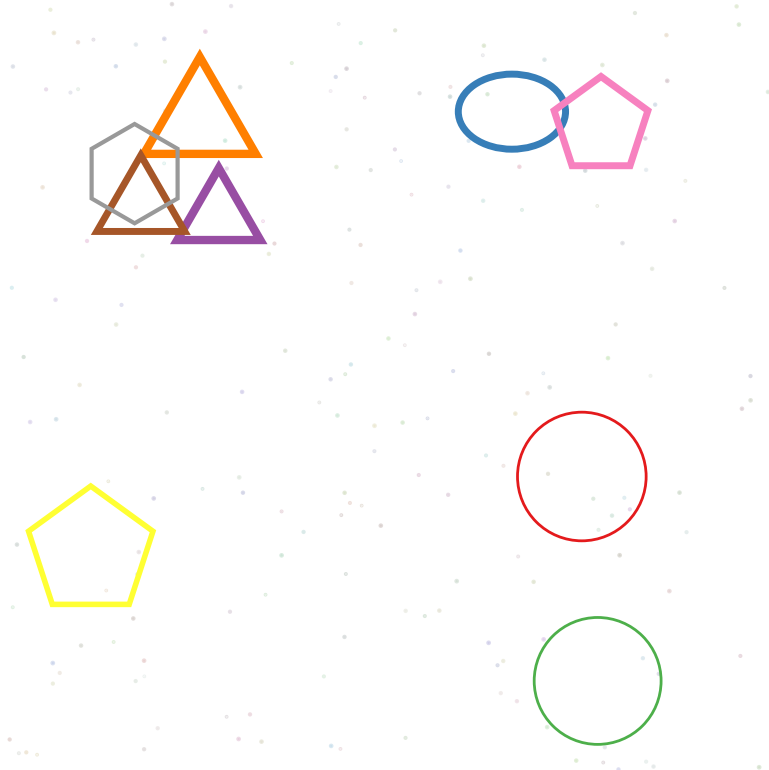[{"shape": "circle", "thickness": 1, "radius": 0.42, "center": [0.756, 0.381]}, {"shape": "oval", "thickness": 2.5, "radius": 0.35, "center": [0.665, 0.855]}, {"shape": "circle", "thickness": 1, "radius": 0.41, "center": [0.776, 0.116]}, {"shape": "triangle", "thickness": 3, "radius": 0.31, "center": [0.284, 0.719]}, {"shape": "triangle", "thickness": 3, "radius": 0.42, "center": [0.259, 0.842]}, {"shape": "pentagon", "thickness": 2, "radius": 0.42, "center": [0.118, 0.284]}, {"shape": "triangle", "thickness": 2.5, "radius": 0.33, "center": [0.183, 0.732]}, {"shape": "pentagon", "thickness": 2.5, "radius": 0.32, "center": [0.781, 0.837]}, {"shape": "hexagon", "thickness": 1.5, "radius": 0.32, "center": [0.175, 0.774]}]